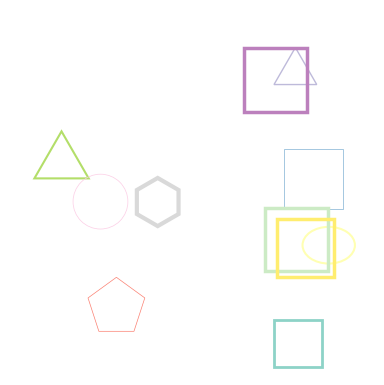[{"shape": "square", "thickness": 2, "radius": 0.31, "center": [0.774, 0.108]}, {"shape": "oval", "thickness": 1.5, "radius": 0.34, "center": [0.854, 0.363]}, {"shape": "triangle", "thickness": 1, "radius": 0.32, "center": [0.767, 0.812]}, {"shape": "pentagon", "thickness": 0.5, "radius": 0.39, "center": [0.302, 0.202]}, {"shape": "square", "thickness": 0.5, "radius": 0.39, "center": [0.814, 0.534]}, {"shape": "triangle", "thickness": 1.5, "radius": 0.41, "center": [0.16, 0.577]}, {"shape": "circle", "thickness": 0.5, "radius": 0.36, "center": [0.261, 0.476]}, {"shape": "hexagon", "thickness": 3, "radius": 0.31, "center": [0.41, 0.475]}, {"shape": "square", "thickness": 2.5, "radius": 0.41, "center": [0.715, 0.792]}, {"shape": "square", "thickness": 2.5, "radius": 0.41, "center": [0.771, 0.379]}, {"shape": "square", "thickness": 2.5, "radius": 0.37, "center": [0.794, 0.356]}]